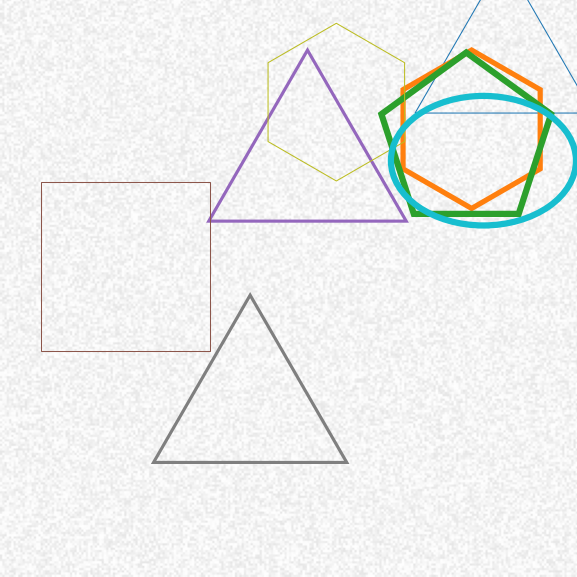[{"shape": "triangle", "thickness": 0.5, "radius": 0.89, "center": [0.873, 0.892]}, {"shape": "hexagon", "thickness": 2.5, "radius": 0.69, "center": [0.817, 0.775]}, {"shape": "pentagon", "thickness": 3, "radius": 0.77, "center": [0.807, 0.754]}, {"shape": "triangle", "thickness": 1.5, "radius": 0.99, "center": [0.532, 0.715]}, {"shape": "square", "thickness": 0.5, "radius": 0.73, "center": [0.218, 0.538]}, {"shape": "triangle", "thickness": 1.5, "radius": 0.97, "center": [0.433, 0.295]}, {"shape": "hexagon", "thickness": 0.5, "radius": 0.68, "center": [0.582, 0.822]}, {"shape": "oval", "thickness": 3, "radius": 0.8, "center": [0.837, 0.721]}]